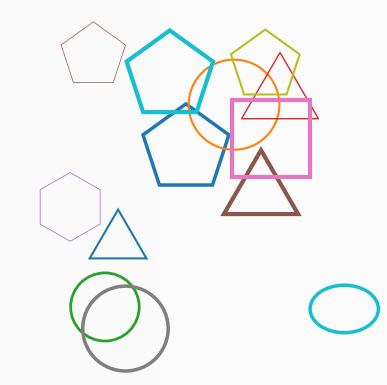[{"shape": "triangle", "thickness": 1.5, "radius": 0.42, "center": [0.305, 0.371]}, {"shape": "pentagon", "thickness": 2.5, "radius": 0.58, "center": [0.48, 0.614]}, {"shape": "circle", "thickness": 1.5, "radius": 0.59, "center": [0.604, 0.728]}, {"shape": "circle", "thickness": 2, "radius": 0.44, "center": [0.271, 0.203]}, {"shape": "triangle", "thickness": 1, "radius": 0.57, "center": [0.723, 0.749]}, {"shape": "hexagon", "thickness": 0.5, "radius": 0.45, "center": [0.181, 0.463]}, {"shape": "triangle", "thickness": 3, "radius": 0.55, "center": [0.674, 0.499]}, {"shape": "pentagon", "thickness": 0.5, "radius": 0.44, "center": [0.241, 0.856]}, {"shape": "square", "thickness": 3, "radius": 0.5, "center": [0.7, 0.641]}, {"shape": "circle", "thickness": 2.5, "radius": 0.55, "center": [0.324, 0.147]}, {"shape": "pentagon", "thickness": 1.5, "radius": 0.47, "center": [0.685, 0.83]}, {"shape": "oval", "thickness": 2.5, "radius": 0.44, "center": [0.888, 0.198]}, {"shape": "pentagon", "thickness": 3, "radius": 0.59, "center": [0.438, 0.804]}]